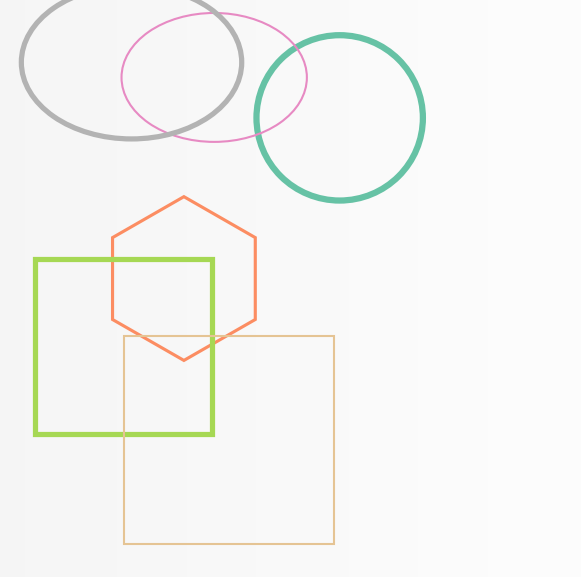[{"shape": "circle", "thickness": 3, "radius": 0.72, "center": [0.584, 0.795]}, {"shape": "hexagon", "thickness": 1.5, "radius": 0.71, "center": [0.316, 0.517]}, {"shape": "oval", "thickness": 1, "radius": 0.8, "center": [0.369, 0.865]}, {"shape": "square", "thickness": 2.5, "radius": 0.76, "center": [0.212, 0.399]}, {"shape": "square", "thickness": 1, "radius": 0.9, "center": [0.394, 0.238]}, {"shape": "oval", "thickness": 2.5, "radius": 0.95, "center": [0.226, 0.891]}]